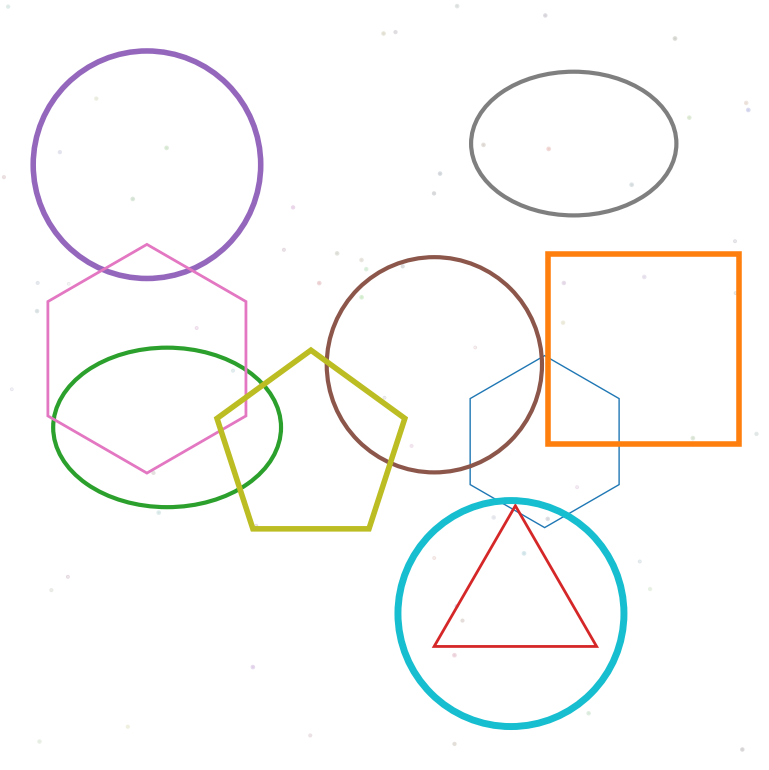[{"shape": "hexagon", "thickness": 0.5, "radius": 0.56, "center": [0.707, 0.426]}, {"shape": "square", "thickness": 2, "radius": 0.62, "center": [0.836, 0.547]}, {"shape": "oval", "thickness": 1.5, "radius": 0.74, "center": [0.217, 0.445]}, {"shape": "triangle", "thickness": 1, "radius": 0.61, "center": [0.669, 0.221]}, {"shape": "circle", "thickness": 2, "radius": 0.74, "center": [0.191, 0.786]}, {"shape": "circle", "thickness": 1.5, "radius": 0.7, "center": [0.564, 0.526]}, {"shape": "hexagon", "thickness": 1, "radius": 0.74, "center": [0.191, 0.534]}, {"shape": "oval", "thickness": 1.5, "radius": 0.67, "center": [0.745, 0.814]}, {"shape": "pentagon", "thickness": 2, "radius": 0.64, "center": [0.404, 0.417]}, {"shape": "circle", "thickness": 2.5, "radius": 0.73, "center": [0.664, 0.203]}]